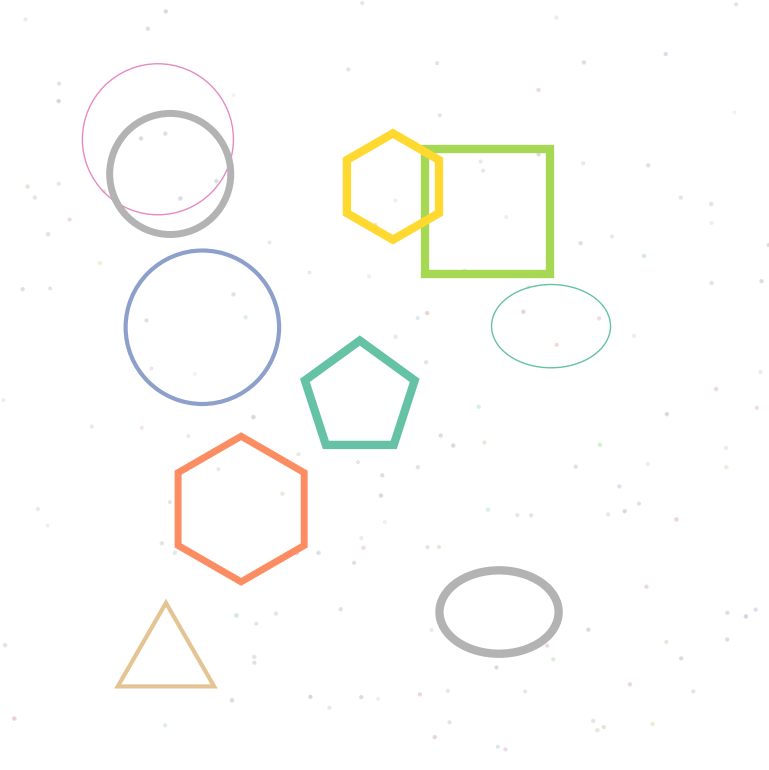[{"shape": "oval", "thickness": 0.5, "radius": 0.39, "center": [0.716, 0.576]}, {"shape": "pentagon", "thickness": 3, "radius": 0.37, "center": [0.467, 0.483]}, {"shape": "hexagon", "thickness": 2.5, "radius": 0.47, "center": [0.313, 0.339]}, {"shape": "circle", "thickness": 1.5, "radius": 0.5, "center": [0.263, 0.575]}, {"shape": "circle", "thickness": 0.5, "radius": 0.49, "center": [0.205, 0.819]}, {"shape": "square", "thickness": 3, "radius": 0.41, "center": [0.633, 0.726]}, {"shape": "hexagon", "thickness": 3, "radius": 0.35, "center": [0.51, 0.758]}, {"shape": "triangle", "thickness": 1.5, "radius": 0.36, "center": [0.216, 0.145]}, {"shape": "circle", "thickness": 2.5, "radius": 0.39, "center": [0.221, 0.774]}, {"shape": "oval", "thickness": 3, "radius": 0.39, "center": [0.648, 0.205]}]